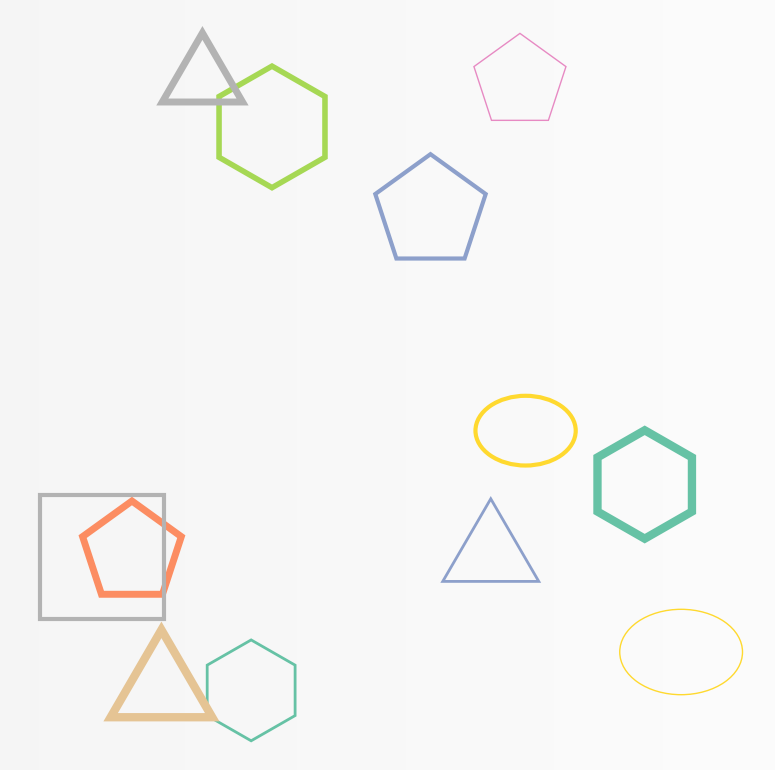[{"shape": "hexagon", "thickness": 3, "radius": 0.35, "center": [0.832, 0.371]}, {"shape": "hexagon", "thickness": 1, "radius": 0.33, "center": [0.324, 0.103]}, {"shape": "pentagon", "thickness": 2.5, "radius": 0.33, "center": [0.17, 0.282]}, {"shape": "triangle", "thickness": 1, "radius": 0.36, "center": [0.633, 0.281]}, {"shape": "pentagon", "thickness": 1.5, "radius": 0.37, "center": [0.555, 0.725]}, {"shape": "pentagon", "thickness": 0.5, "radius": 0.31, "center": [0.671, 0.894]}, {"shape": "hexagon", "thickness": 2, "radius": 0.39, "center": [0.351, 0.835]}, {"shape": "oval", "thickness": 1.5, "radius": 0.32, "center": [0.678, 0.441]}, {"shape": "oval", "thickness": 0.5, "radius": 0.4, "center": [0.879, 0.153]}, {"shape": "triangle", "thickness": 3, "radius": 0.38, "center": [0.208, 0.106]}, {"shape": "triangle", "thickness": 2.5, "radius": 0.3, "center": [0.261, 0.897]}, {"shape": "square", "thickness": 1.5, "radius": 0.4, "center": [0.132, 0.276]}]